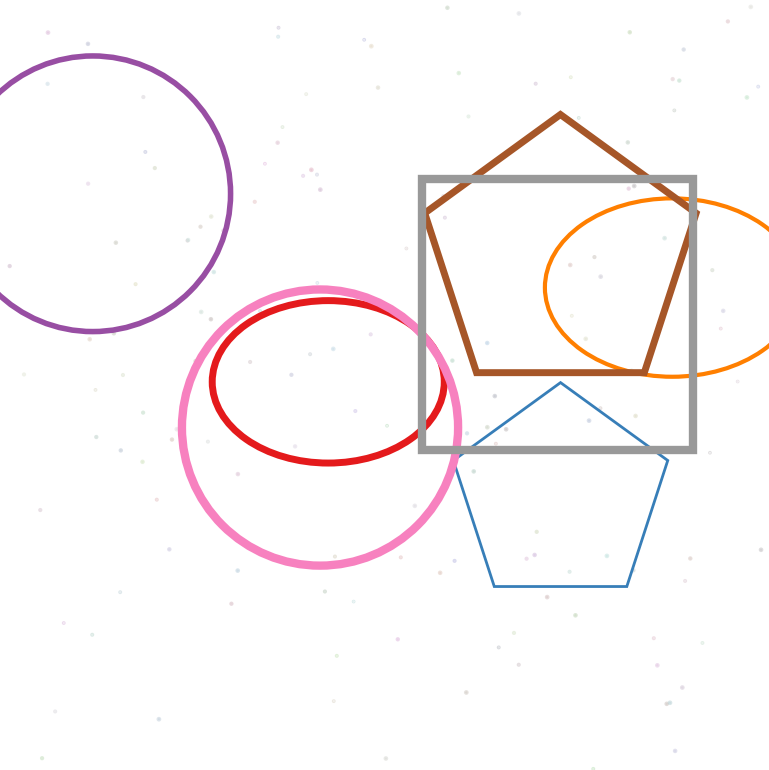[{"shape": "oval", "thickness": 2.5, "radius": 0.75, "center": [0.426, 0.504]}, {"shape": "pentagon", "thickness": 1, "radius": 0.73, "center": [0.728, 0.357]}, {"shape": "circle", "thickness": 2, "radius": 0.89, "center": [0.12, 0.748]}, {"shape": "oval", "thickness": 1.5, "radius": 0.83, "center": [0.873, 0.627]}, {"shape": "pentagon", "thickness": 2.5, "radius": 0.93, "center": [0.728, 0.666]}, {"shape": "circle", "thickness": 3, "radius": 0.9, "center": [0.416, 0.445]}, {"shape": "square", "thickness": 3, "radius": 0.88, "center": [0.724, 0.591]}]